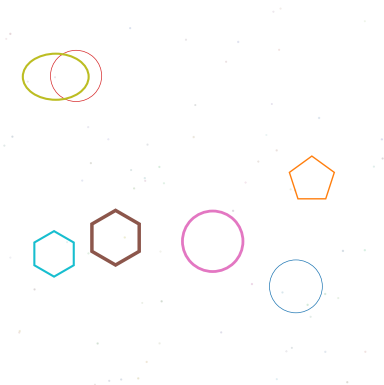[{"shape": "circle", "thickness": 0.5, "radius": 0.34, "center": [0.769, 0.256]}, {"shape": "pentagon", "thickness": 1, "radius": 0.31, "center": [0.81, 0.533]}, {"shape": "circle", "thickness": 0.5, "radius": 0.33, "center": [0.198, 0.803]}, {"shape": "hexagon", "thickness": 2.5, "radius": 0.35, "center": [0.3, 0.383]}, {"shape": "circle", "thickness": 2, "radius": 0.39, "center": [0.552, 0.373]}, {"shape": "oval", "thickness": 1.5, "radius": 0.43, "center": [0.145, 0.801]}, {"shape": "hexagon", "thickness": 1.5, "radius": 0.3, "center": [0.14, 0.341]}]